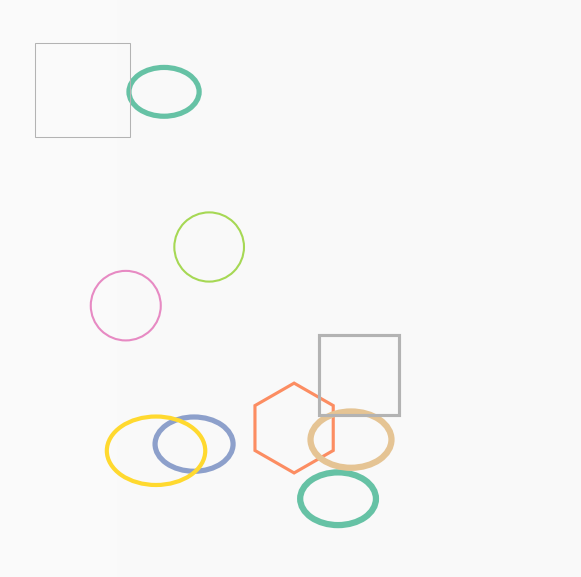[{"shape": "oval", "thickness": 2.5, "radius": 0.3, "center": [0.282, 0.84]}, {"shape": "oval", "thickness": 3, "radius": 0.33, "center": [0.582, 0.136]}, {"shape": "hexagon", "thickness": 1.5, "radius": 0.39, "center": [0.506, 0.258]}, {"shape": "oval", "thickness": 2.5, "radius": 0.34, "center": [0.334, 0.23]}, {"shape": "circle", "thickness": 1, "radius": 0.3, "center": [0.216, 0.47]}, {"shape": "circle", "thickness": 1, "radius": 0.3, "center": [0.36, 0.571]}, {"shape": "oval", "thickness": 2, "radius": 0.42, "center": [0.268, 0.219]}, {"shape": "oval", "thickness": 3, "radius": 0.35, "center": [0.604, 0.238]}, {"shape": "square", "thickness": 1.5, "radius": 0.35, "center": [0.618, 0.35]}, {"shape": "square", "thickness": 0.5, "radius": 0.41, "center": [0.142, 0.844]}]